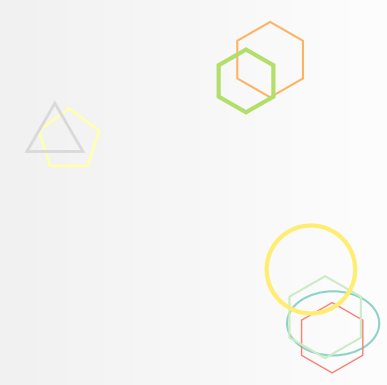[{"shape": "oval", "thickness": 1.5, "radius": 0.59, "center": [0.86, 0.16]}, {"shape": "pentagon", "thickness": 2, "radius": 0.41, "center": [0.178, 0.635]}, {"shape": "hexagon", "thickness": 1, "radius": 0.46, "center": [0.857, 0.123]}, {"shape": "hexagon", "thickness": 1.5, "radius": 0.49, "center": [0.697, 0.845]}, {"shape": "hexagon", "thickness": 3, "radius": 0.41, "center": [0.635, 0.79]}, {"shape": "triangle", "thickness": 2, "radius": 0.42, "center": [0.142, 0.648]}, {"shape": "hexagon", "thickness": 1.5, "radius": 0.53, "center": [0.839, 0.176]}, {"shape": "circle", "thickness": 3, "radius": 0.57, "center": [0.802, 0.3]}]